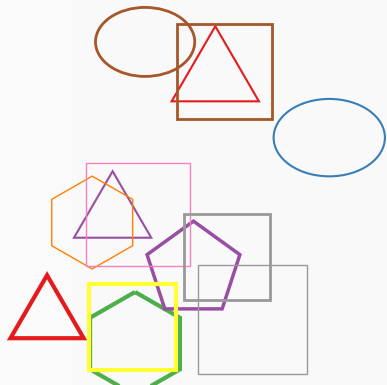[{"shape": "triangle", "thickness": 1.5, "radius": 0.65, "center": [0.556, 0.802]}, {"shape": "triangle", "thickness": 3, "radius": 0.55, "center": [0.121, 0.176]}, {"shape": "oval", "thickness": 1.5, "radius": 0.72, "center": [0.85, 0.643]}, {"shape": "hexagon", "thickness": 3, "radius": 0.67, "center": [0.348, 0.108]}, {"shape": "triangle", "thickness": 1.5, "radius": 0.58, "center": [0.291, 0.44]}, {"shape": "pentagon", "thickness": 2.5, "radius": 0.63, "center": [0.499, 0.3]}, {"shape": "hexagon", "thickness": 1, "radius": 0.6, "center": [0.238, 0.422]}, {"shape": "square", "thickness": 3, "radius": 0.56, "center": [0.342, 0.152]}, {"shape": "square", "thickness": 2, "radius": 0.62, "center": [0.579, 0.815]}, {"shape": "oval", "thickness": 2, "radius": 0.64, "center": [0.375, 0.891]}, {"shape": "square", "thickness": 1, "radius": 0.67, "center": [0.356, 0.442]}, {"shape": "square", "thickness": 2, "radius": 0.56, "center": [0.586, 0.333]}, {"shape": "square", "thickness": 1, "radius": 0.7, "center": [0.651, 0.17]}]